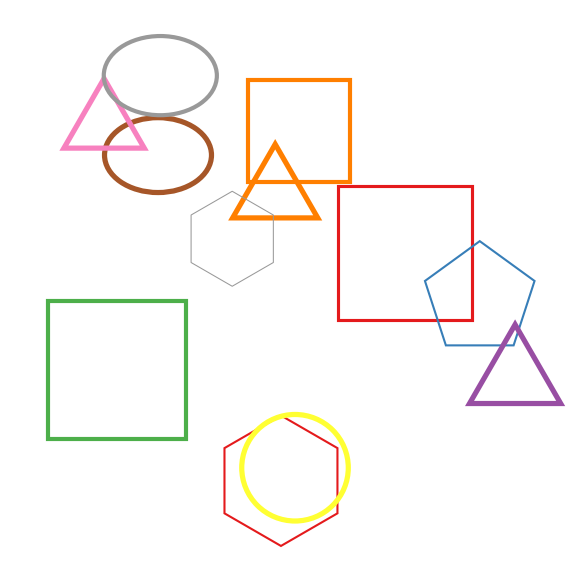[{"shape": "hexagon", "thickness": 1, "radius": 0.56, "center": [0.487, 0.167]}, {"shape": "square", "thickness": 1.5, "radius": 0.58, "center": [0.701, 0.561]}, {"shape": "pentagon", "thickness": 1, "radius": 0.5, "center": [0.831, 0.482]}, {"shape": "square", "thickness": 2, "radius": 0.6, "center": [0.202, 0.359]}, {"shape": "triangle", "thickness": 2.5, "radius": 0.46, "center": [0.892, 0.346]}, {"shape": "triangle", "thickness": 2.5, "radius": 0.43, "center": [0.477, 0.664]}, {"shape": "square", "thickness": 2, "radius": 0.44, "center": [0.518, 0.772]}, {"shape": "circle", "thickness": 2.5, "radius": 0.46, "center": [0.511, 0.189]}, {"shape": "oval", "thickness": 2.5, "radius": 0.46, "center": [0.274, 0.731]}, {"shape": "triangle", "thickness": 2.5, "radius": 0.4, "center": [0.18, 0.783]}, {"shape": "hexagon", "thickness": 0.5, "radius": 0.41, "center": [0.402, 0.586]}, {"shape": "oval", "thickness": 2, "radius": 0.49, "center": [0.278, 0.868]}]